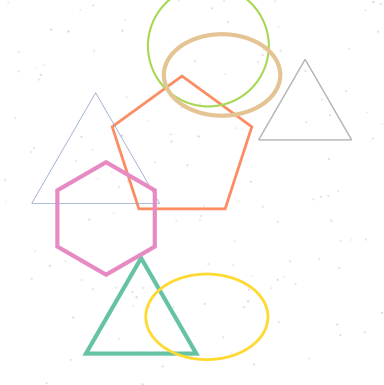[{"shape": "triangle", "thickness": 3, "radius": 0.83, "center": [0.367, 0.164]}, {"shape": "pentagon", "thickness": 2, "radius": 0.95, "center": [0.473, 0.612]}, {"shape": "triangle", "thickness": 0.5, "radius": 0.96, "center": [0.248, 0.567]}, {"shape": "hexagon", "thickness": 3, "radius": 0.73, "center": [0.276, 0.433]}, {"shape": "circle", "thickness": 1.5, "radius": 0.78, "center": [0.541, 0.881]}, {"shape": "oval", "thickness": 2, "radius": 0.79, "center": [0.537, 0.177]}, {"shape": "oval", "thickness": 3, "radius": 0.76, "center": [0.577, 0.805]}, {"shape": "triangle", "thickness": 1, "radius": 0.7, "center": [0.793, 0.706]}]